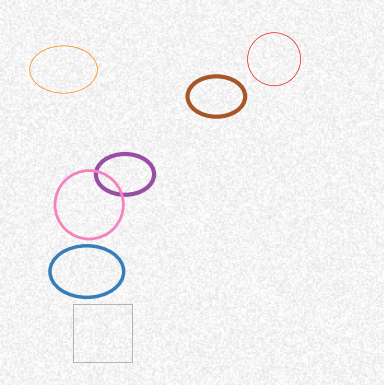[{"shape": "circle", "thickness": 0.5, "radius": 0.34, "center": [0.712, 0.846]}, {"shape": "oval", "thickness": 2.5, "radius": 0.48, "center": [0.226, 0.295]}, {"shape": "oval", "thickness": 3, "radius": 0.38, "center": [0.325, 0.547]}, {"shape": "oval", "thickness": 0.5, "radius": 0.44, "center": [0.165, 0.819]}, {"shape": "oval", "thickness": 3, "radius": 0.37, "center": [0.562, 0.749]}, {"shape": "circle", "thickness": 2, "radius": 0.44, "center": [0.232, 0.468]}, {"shape": "square", "thickness": 0.5, "radius": 0.38, "center": [0.267, 0.135]}]